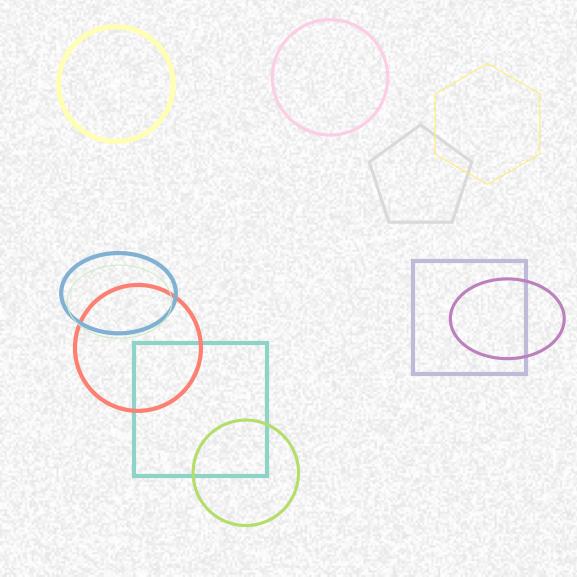[{"shape": "square", "thickness": 2, "radius": 0.57, "center": [0.348, 0.29]}, {"shape": "circle", "thickness": 2.5, "radius": 0.5, "center": [0.201, 0.854]}, {"shape": "square", "thickness": 2, "radius": 0.49, "center": [0.813, 0.449]}, {"shape": "circle", "thickness": 2, "radius": 0.55, "center": [0.239, 0.397]}, {"shape": "oval", "thickness": 2, "radius": 0.5, "center": [0.205, 0.491]}, {"shape": "circle", "thickness": 1.5, "radius": 0.46, "center": [0.426, 0.18]}, {"shape": "circle", "thickness": 1.5, "radius": 0.5, "center": [0.571, 0.865]}, {"shape": "pentagon", "thickness": 1.5, "radius": 0.47, "center": [0.728, 0.69]}, {"shape": "oval", "thickness": 1.5, "radius": 0.49, "center": [0.878, 0.447]}, {"shape": "oval", "thickness": 0.5, "radius": 0.45, "center": [0.207, 0.477]}, {"shape": "hexagon", "thickness": 0.5, "radius": 0.52, "center": [0.844, 0.785]}]